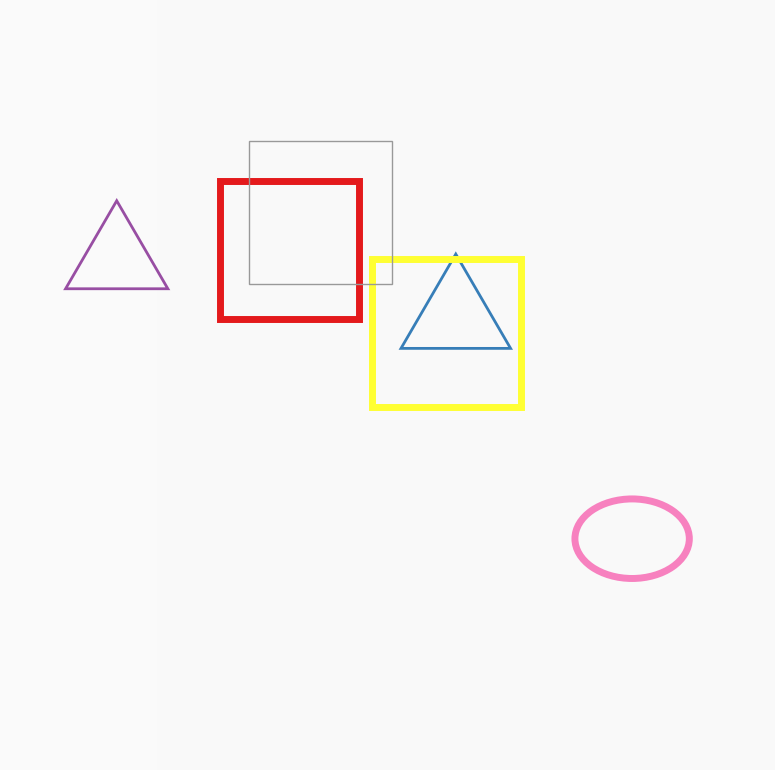[{"shape": "square", "thickness": 2.5, "radius": 0.45, "center": [0.374, 0.676]}, {"shape": "triangle", "thickness": 1, "radius": 0.41, "center": [0.588, 0.588]}, {"shape": "triangle", "thickness": 1, "radius": 0.38, "center": [0.151, 0.663]}, {"shape": "square", "thickness": 2.5, "radius": 0.48, "center": [0.576, 0.567]}, {"shape": "oval", "thickness": 2.5, "radius": 0.37, "center": [0.816, 0.3]}, {"shape": "square", "thickness": 0.5, "radius": 0.46, "center": [0.413, 0.724]}]